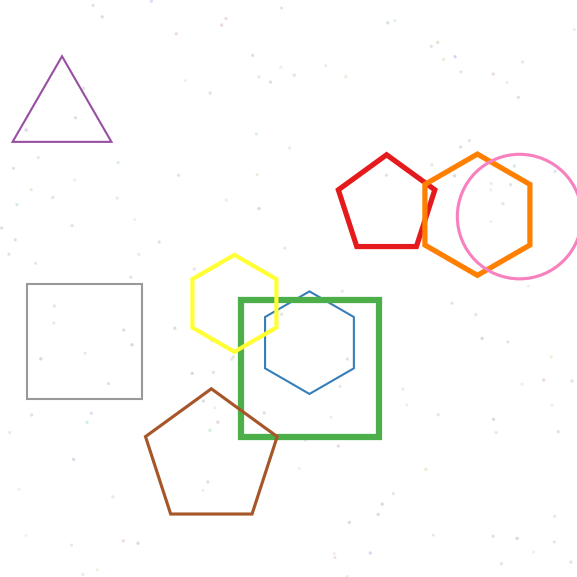[{"shape": "pentagon", "thickness": 2.5, "radius": 0.44, "center": [0.669, 0.643]}, {"shape": "hexagon", "thickness": 1, "radius": 0.44, "center": [0.536, 0.406]}, {"shape": "square", "thickness": 3, "radius": 0.59, "center": [0.537, 0.361]}, {"shape": "triangle", "thickness": 1, "radius": 0.49, "center": [0.107, 0.803]}, {"shape": "hexagon", "thickness": 2.5, "radius": 0.52, "center": [0.827, 0.627]}, {"shape": "hexagon", "thickness": 2, "radius": 0.42, "center": [0.406, 0.474]}, {"shape": "pentagon", "thickness": 1.5, "radius": 0.6, "center": [0.366, 0.206]}, {"shape": "circle", "thickness": 1.5, "radius": 0.54, "center": [0.9, 0.624]}, {"shape": "square", "thickness": 1, "radius": 0.5, "center": [0.146, 0.407]}]